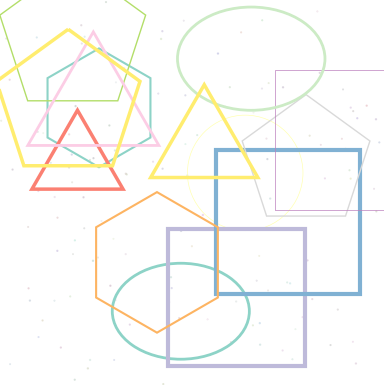[{"shape": "oval", "thickness": 2, "radius": 0.89, "center": [0.47, 0.192]}, {"shape": "hexagon", "thickness": 1.5, "radius": 0.77, "center": [0.257, 0.72]}, {"shape": "circle", "thickness": 0.5, "radius": 0.75, "center": [0.637, 0.551]}, {"shape": "square", "thickness": 3, "radius": 0.89, "center": [0.615, 0.228]}, {"shape": "triangle", "thickness": 2.5, "radius": 0.68, "center": [0.201, 0.577]}, {"shape": "square", "thickness": 3, "radius": 0.94, "center": [0.749, 0.424]}, {"shape": "hexagon", "thickness": 1.5, "radius": 0.91, "center": [0.408, 0.318]}, {"shape": "pentagon", "thickness": 1, "radius": 1.0, "center": [0.189, 0.899]}, {"shape": "triangle", "thickness": 2, "radius": 0.98, "center": [0.242, 0.721]}, {"shape": "pentagon", "thickness": 1, "radius": 0.87, "center": [0.795, 0.58]}, {"shape": "square", "thickness": 0.5, "radius": 0.91, "center": [0.897, 0.636]}, {"shape": "oval", "thickness": 2, "radius": 0.96, "center": [0.653, 0.848]}, {"shape": "pentagon", "thickness": 2.5, "radius": 0.98, "center": [0.177, 0.728]}, {"shape": "triangle", "thickness": 2.5, "radius": 0.8, "center": [0.531, 0.619]}]